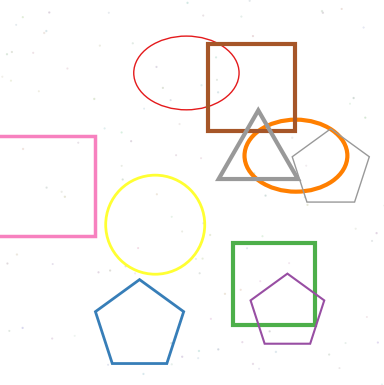[{"shape": "oval", "thickness": 1, "radius": 0.68, "center": [0.484, 0.81]}, {"shape": "pentagon", "thickness": 2, "radius": 0.6, "center": [0.362, 0.153]}, {"shape": "square", "thickness": 3, "radius": 0.53, "center": [0.711, 0.261]}, {"shape": "pentagon", "thickness": 1.5, "radius": 0.5, "center": [0.747, 0.189]}, {"shape": "oval", "thickness": 3, "radius": 0.67, "center": [0.769, 0.596]}, {"shape": "circle", "thickness": 2, "radius": 0.64, "center": [0.403, 0.416]}, {"shape": "square", "thickness": 3, "radius": 0.57, "center": [0.653, 0.773]}, {"shape": "square", "thickness": 2.5, "radius": 0.64, "center": [0.119, 0.517]}, {"shape": "triangle", "thickness": 3, "radius": 0.59, "center": [0.671, 0.594]}, {"shape": "pentagon", "thickness": 1, "radius": 0.53, "center": [0.859, 0.56]}]